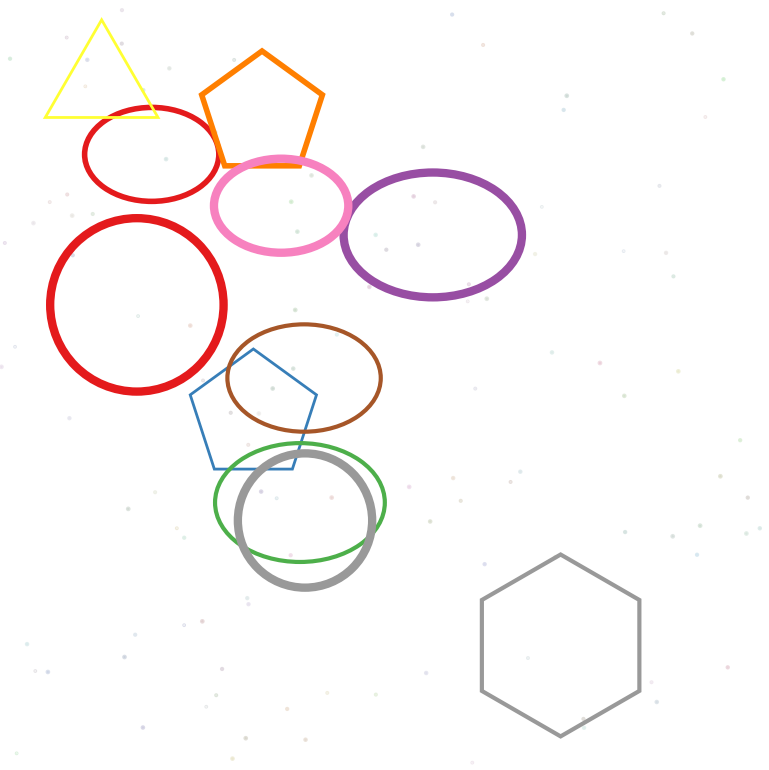[{"shape": "circle", "thickness": 3, "radius": 0.56, "center": [0.178, 0.604]}, {"shape": "oval", "thickness": 2, "radius": 0.44, "center": [0.197, 0.799]}, {"shape": "pentagon", "thickness": 1, "radius": 0.43, "center": [0.329, 0.461]}, {"shape": "oval", "thickness": 1.5, "radius": 0.55, "center": [0.39, 0.347]}, {"shape": "oval", "thickness": 3, "radius": 0.58, "center": [0.562, 0.695]}, {"shape": "pentagon", "thickness": 2, "radius": 0.41, "center": [0.34, 0.851]}, {"shape": "triangle", "thickness": 1, "radius": 0.42, "center": [0.132, 0.89]}, {"shape": "oval", "thickness": 1.5, "radius": 0.5, "center": [0.395, 0.509]}, {"shape": "oval", "thickness": 3, "radius": 0.44, "center": [0.365, 0.733]}, {"shape": "circle", "thickness": 3, "radius": 0.44, "center": [0.396, 0.324]}, {"shape": "hexagon", "thickness": 1.5, "radius": 0.59, "center": [0.728, 0.162]}]